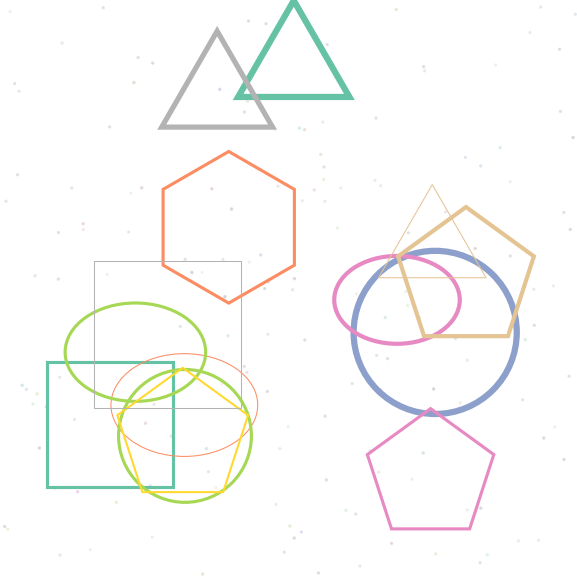[{"shape": "square", "thickness": 1.5, "radius": 0.54, "center": [0.191, 0.264]}, {"shape": "triangle", "thickness": 3, "radius": 0.56, "center": [0.509, 0.887]}, {"shape": "oval", "thickness": 0.5, "radius": 0.64, "center": [0.319, 0.298]}, {"shape": "hexagon", "thickness": 1.5, "radius": 0.66, "center": [0.396, 0.606]}, {"shape": "circle", "thickness": 3, "radius": 0.71, "center": [0.754, 0.424]}, {"shape": "oval", "thickness": 2, "radius": 0.54, "center": [0.687, 0.48]}, {"shape": "pentagon", "thickness": 1.5, "radius": 0.58, "center": [0.746, 0.176]}, {"shape": "circle", "thickness": 1.5, "radius": 0.58, "center": [0.32, 0.244]}, {"shape": "oval", "thickness": 1.5, "radius": 0.61, "center": [0.234, 0.389]}, {"shape": "pentagon", "thickness": 1, "radius": 0.6, "center": [0.316, 0.243]}, {"shape": "triangle", "thickness": 0.5, "radius": 0.54, "center": [0.748, 0.572]}, {"shape": "pentagon", "thickness": 2, "radius": 0.62, "center": [0.807, 0.517]}, {"shape": "triangle", "thickness": 2.5, "radius": 0.55, "center": [0.376, 0.834]}, {"shape": "square", "thickness": 0.5, "radius": 0.64, "center": [0.29, 0.42]}]